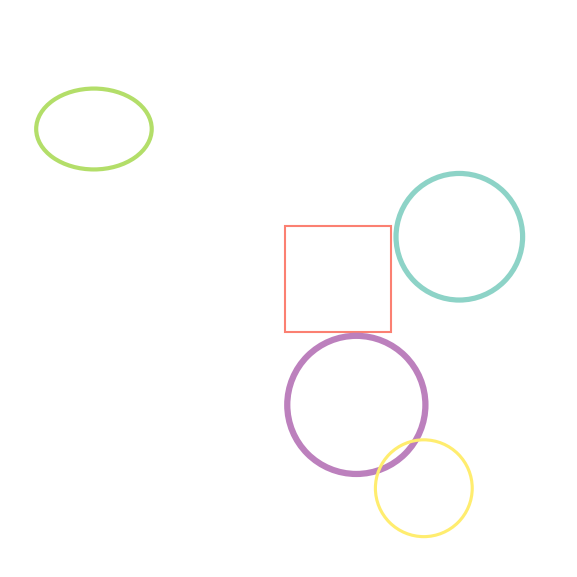[{"shape": "circle", "thickness": 2.5, "radius": 0.55, "center": [0.795, 0.589]}, {"shape": "square", "thickness": 1, "radius": 0.46, "center": [0.585, 0.516]}, {"shape": "oval", "thickness": 2, "radius": 0.5, "center": [0.163, 0.776]}, {"shape": "circle", "thickness": 3, "radius": 0.6, "center": [0.617, 0.298]}, {"shape": "circle", "thickness": 1.5, "radius": 0.42, "center": [0.734, 0.154]}]